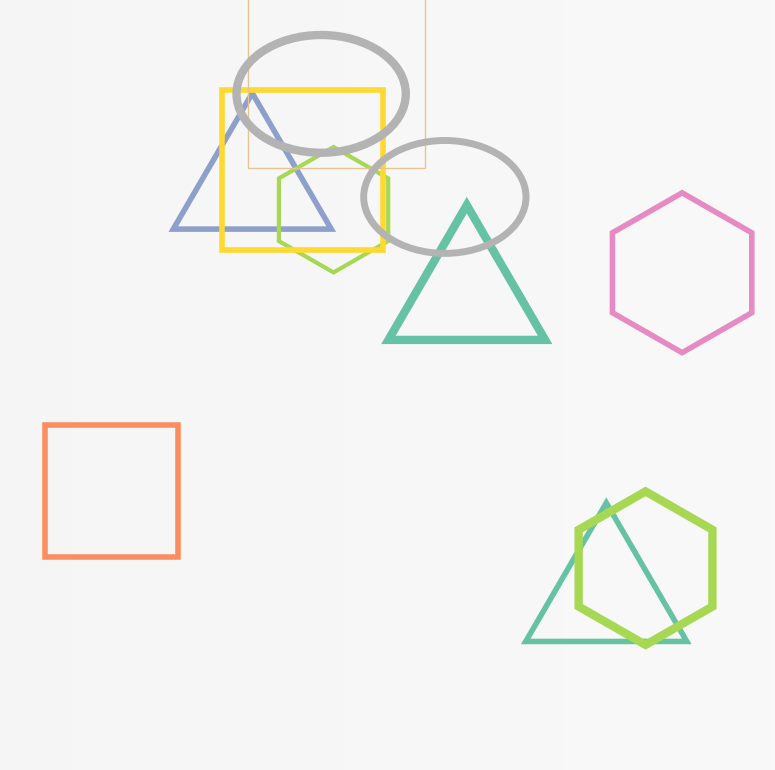[{"shape": "triangle", "thickness": 3, "radius": 0.58, "center": [0.602, 0.617]}, {"shape": "triangle", "thickness": 2, "radius": 0.6, "center": [0.782, 0.227]}, {"shape": "square", "thickness": 2, "radius": 0.43, "center": [0.144, 0.362]}, {"shape": "triangle", "thickness": 2, "radius": 0.59, "center": [0.326, 0.761]}, {"shape": "hexagon", "thickness": 2, "radius": 0.52, "center": [0.88, 0.646]}, {"shape": "hexagon", "thickness": 3, "radius": 0.5, "center": [0.833, 0.262]}, {"shape": "hexagon", "thickness": 1.5, "radius": 0.41, "center": [0.43, 0.728]}, {"shape": "square", "thickness": 2, "radius": 0.52, "center": [0.391, 0.779]}, {"shape": "square", "thickness": 0.5, "radius": 0.57, "center": [0.434, 0.896]}, {"shape": "oval", "thickness": 2.5, "radius": 0.52, "center": [0.574, 0.744]}, {"shape": "oval", "thickness": 3, "radius": 0.55, "center": [0.414, 0.878]}]